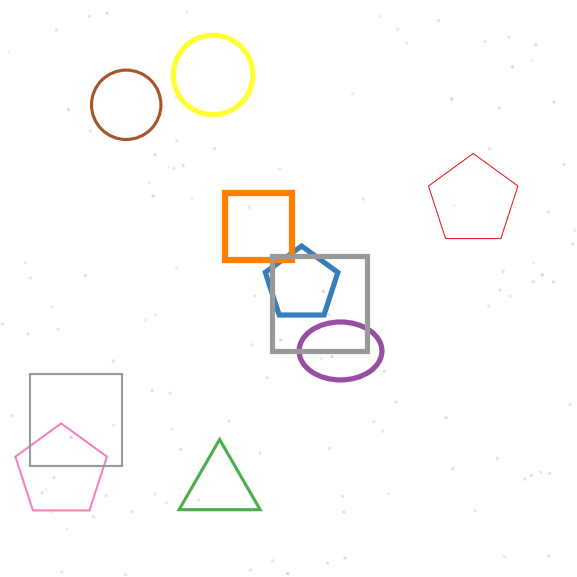[{"shape": "pentagon", "thickness": 0.5, "radius": 0.41, "center": [0.819, 0.652]}, {"shape": "pentagon", "thickness": 2.5, "radius": 0.33, "center": [0.522, 0.507]}, {"shape": "triangle", "thickness": 1.5, "radius": 0.41, "center": [0.38, 0.157]}, {"shape": "oval", "thickness": 2.5, "radius": 0.36, "center": [0.59, 0.391]}, {"shape": "square", "thickness": 3, "radius": 0.29, "center": [0.447, 0.607]}, {"shape": "circle", "thickness": 2.5, "radius": 0.34, "center": [0.369, 0.869]}, {"shape": "circle", "thickness": 1.5, "radius": 0.3, "center": [0.219, 0.818]}, {"shape": "pentagon", "thickness": 1, "radius": 0.42, "center": [0.106, 0.183]}, {"shape": "square", "thickness": 2.5, "radius": 0.41, "center": [0.553, 0.474]}, {"shape": "square", "thickness": 1, "radius": 0.4, "center": [0.132, 0.271]}]